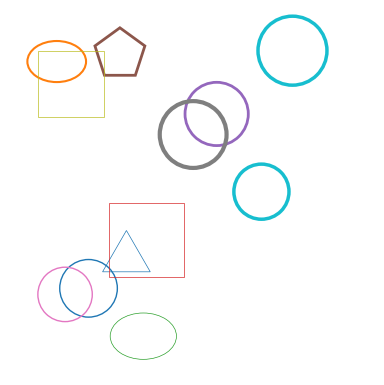[{"shape": "circle", "thickness": 1, "radius": 0.37, "center": [0.23, 0.251]}, {"shape": "triangle", "thickness": 0.5, "radius": 0.36, "center": [0.328, 0.33]}, {"shape": "oval", "thickness": 1.5, "radius": 0.38, "center": [0.147, 0.84]}, {"shape": "oval", "thickness": 0.5, "radius": 0.43, "center": [0.372, 0.127]}, {"shape": "square", "thickness": 0.5, "radius": 0.48, "center": [0.38, 0.377]}, {"shape": "circle", "thickness": 2, "radius": 0.41, "center": [0.563, 0.704]}, {"shape": "pentagon", "thickness": 2, "radius": 0.34, "center": [0.311, 0.86]}, {"shape": "circle", "thickness": 1, "radius": 0.35, "center": [0.169, 0.235]}, {"shape": "circle", "thickness": 3, "radius": 0.43, "center": [0.502, 0.651]}, {"shape": "square", "thickness": 0.5, "radius": 0.43, "center": [0.185, 0.781]}, {"shape": "circle", "thickness": 2.5, "radius": 0.36, "center": [0.679, 0.502]}, {"shape": "circle", "thickness": 2.5, "radius": 0.45, "center": [0.76, 0.868]}]